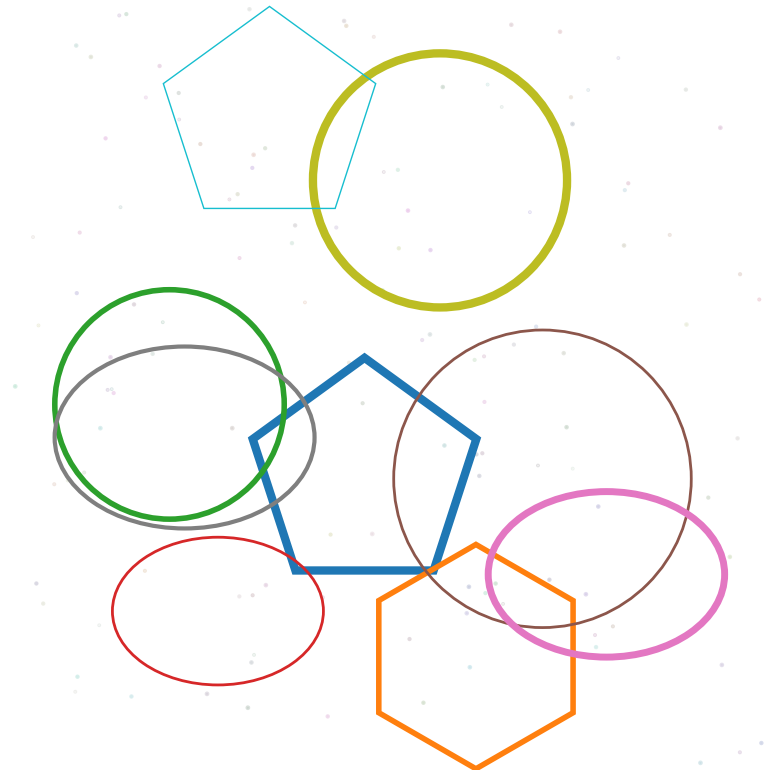[{"shape": "pentagon", "thickness": 3, "radius": 0.76, "center": [0.473, 0.383]}, {"shape": "hexagon", "thickness": 2, "radius": 0.73, "center": [0.618, 0.147]}, {"shape": "circle", "thickness": 2, "radius": 0.74, "center": [0.22, 0.475]}, {"shape": "oval", "thickness": 1, "radius": 0.69, "center": [0.283, 0.206]}, {"shape": "circle", "thickness": 1, "radius": 0.97, "center": [0.705, 0.378]}, {"shape": "oval", "thickness": 2.5, "radius": 0.77, "center": [0.788, 0.254]}, {"shape": "oval", "thickness": 1.5, "radius": 0.84, "center": [0.24, 0.432]}, {"shape": "circle", "thickness": 3, "radius": 0.82, "center": [0.571, 0.766]}, {"shape": "pentagon", "thickness": 0.5, "radius": 0.72, "center": [0.35, 0.847]}]